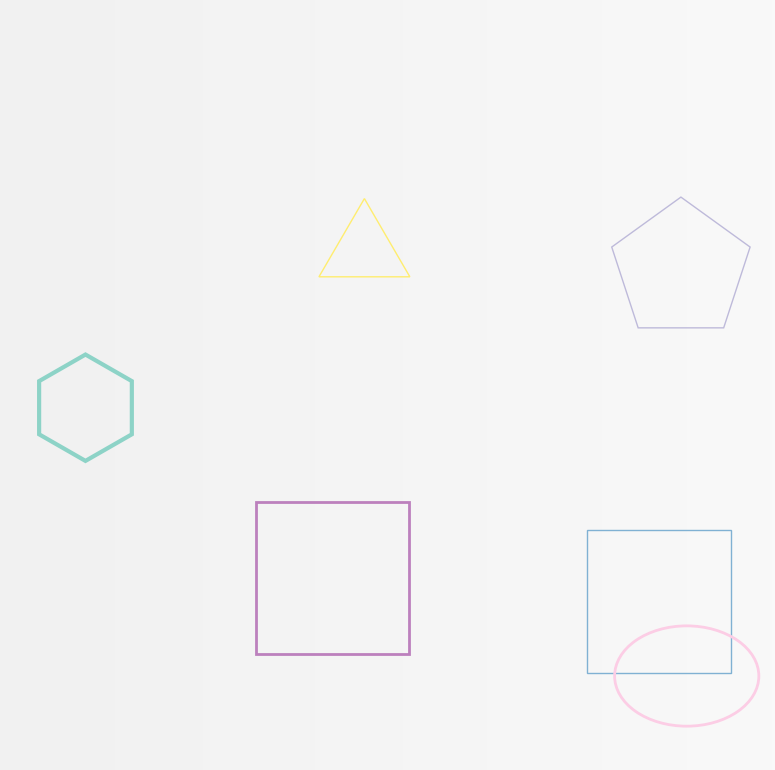[{"shape": "hexagon", "thickness": 1.5, "radius": 0.35, "center": [0.11, 0.47]}, {"shape": "pentagon", "thickness": 0.5, "radius": 0.47, "center": [0.879, 0.65]}, {"shape": "square", "thickness": 0.5, "radius": 0.46, "center": [0.85, 0.219]}, {"shape": "oval", "thickness": 1, "radius": 0.47, "center": [0.886, 0.122]}, {"shape": "square", "thickness": 1, "radius": 0.49, "center": [0.429, 0.249]}, {"shape": "triangle", "thickness": 0.5, "radius": 0.34, "center": [0.47, 0.674]}]